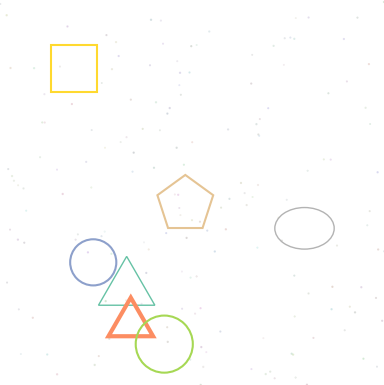[{"shape": "triangle", "thickness": 1, "radius": 0.42, "center": [0.329, 0.249]}, {"shape": "triangle", "thickness": 3, "radius": 0.33, "center": [0.34, 0.16]}, {"shape": "circle", "thickness": 1.5, "radius": 0.3, "center": [0.242, 0.319]}, {"shape": "circle", "thickness": 1.5, "radius": 0.37, "center": [0.427, 0.106]}, {"shape": "square", "thickness": 1.5, "radius": 0.3, "center": [0.192, 0.822]}, {"shape": "pentagon", "thickness": 1.5, "radius": 0.38, "center": [0.481, 0.469]}, {"shape": "oval", "thickness": 1, "radius": 0.39, "center": [0.791, 0.407]}]